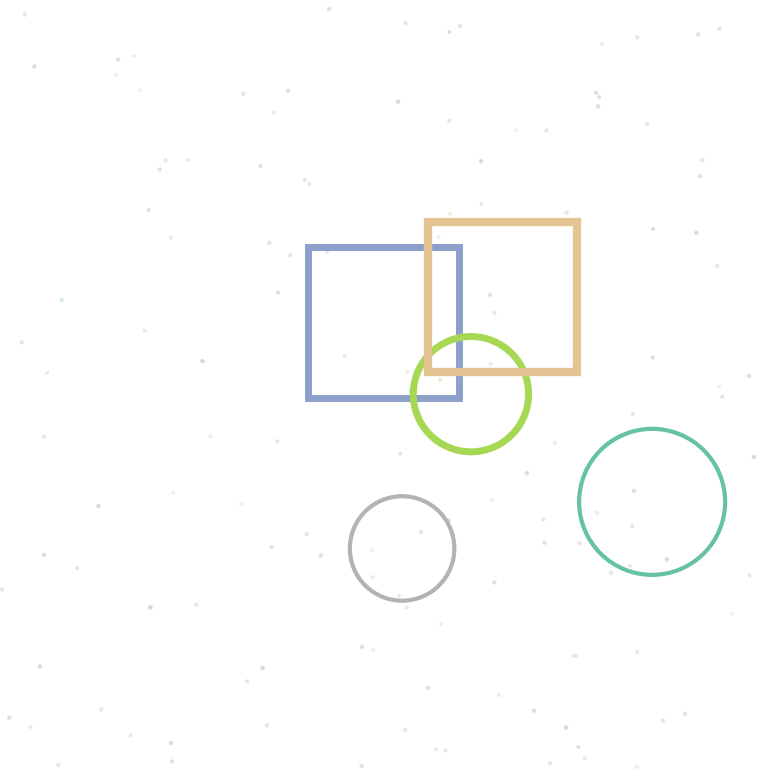[{"shape": "circle", "thickness": 1.5, "radius": 0.47, "center": [0.847, 0.348]}, {"shape": "square", "thickness": 2.5, "radius": 0.49, "center": [0.498, 0.581]}, {"shape": "circle", "thickness": 2.5, "radius": 0.37, "center": [0.612, 0.488]}, {"shape": "square", "thickness": 3, "radius": 0.48, "center": [0.652, 0.614]}, {"shape": "circle", "thickness": 1.5, "radius": 0.34, "center": [0.522, 0.288]}]